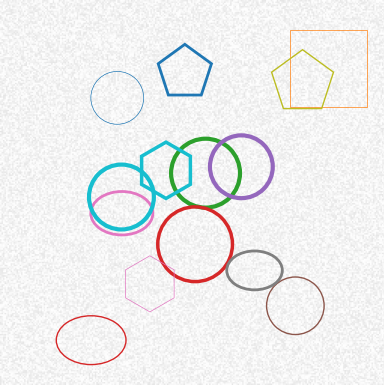[{"shape": "circle", "thickness": 0.5, "radius": 0.34, "center": [0.305, 0.746]}, {"shape": "pentagon", "thickness": 2, "radius": 0.36, "center": [0.48, 0.812]}, {"shape": "square", "thickness": 0.5, "radius": 0.5, "center": [0.854, 0.822]}, {"shape": "circle", "thickness": 3, "radius": 0.45, "center": [0.534, 0.55]}, {"shape": "oval", "thickness": 1, "radius": 0.45, "center": [0.237, 0.116]}, {"shape": "circle", "thickness": 2.5, "radius": 0.49, "center": [0.507, 0.366]}, {"shape": "circle", "thickness": 3, "radius": 0.41, "center": [0.627, 0.567]}, {"shape": "circle", "thickness": 1, "radius": 0.37, "center": [0.767, 0.206]}, {"shape": "oval", "thickness": 2, "radius": 0.4, "center": [0.316, 0.446]}, {"shape": "hexagon", "thickness": 0.5, "radius": 0.36, "center": [0.389, 0.263]}, {"shape": "oval", "thickness": 2, "radius": 0.36, "center": [0.661, 0.298]}, {"shape": "pentagon", "thickness": 1, "radius": 0.42, "center": [0.786, 0.786]}, {"shape": "circle", "thickness": 3, "radius": 0.42, "center": [0.315, 0.488]}, {"shape": "hexagon", "thickness": 2.5, "radius": 0.37, "center": [0.431, 0.558]}]